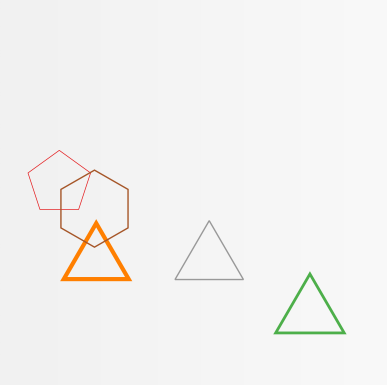[{"shape": "pentagon", "thickness": 0.5, "radius": 0.42, "center": [0.153, 0.525]}, {"shape": "triangle", "thickness": 2, "radius": 0.51, "center": [0.8, 0.186]}, {"shape": "triangle", "thickness": 3, "radius": 0.48, "center": [0.248, 0.323]}, {"shape": "hexagon", "thickness": 1, "radius": 0.5, "center": [0.244, 0.458]}, {"shape": "triangle", "thickness": 1, "radius": 0.51, "center": [0.54, 0.325]}]